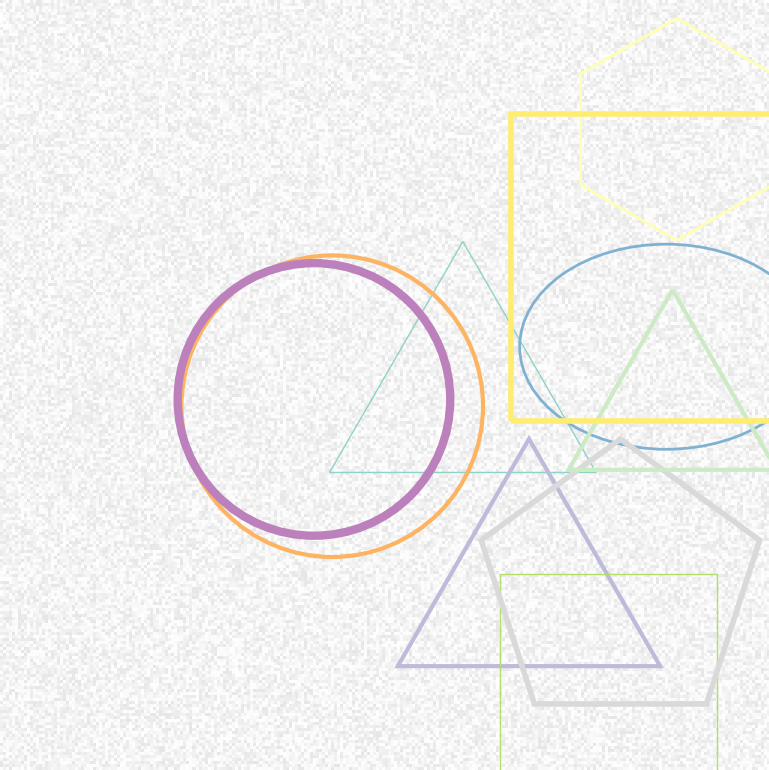[{"shape": "triangle", "thickness": 0.5, "radius": 1.0, "center": [0.601, 0.486]}, {"shape": "hexagon", "thickness": 1, "radius": 0.72, "center": [0.879, 0.832]}, {"shape": "triangle", "thickness": 1.5, "radius": 0.98, "center": [0.687, 0.233]}, {"shape": "oval", "thickness": 1, "radius": 0.95, "center": [0.865, 0.55]}, {"shape": "circle", "thickness": 1.5, "radius": 0.98, "center": [0.431, 0.472]}, {"shape": "square", "thickness": 0.5, "radius": 0.71, "center": [0.791, 0.114]}, {"shape": "pentagon", "thickness": 2, "radius": 0.95, "center": [0.806, 0.24]}, {"shape": "circle", "thickness": 3, "radius": 0.88, "center": [0.408, 0.481]}, {"shape": "triangle", "thickness": 1.5, "radius": 0.78, "center": [0.873, 0.468]}, {"shape": "square", "thickness": 2, "radius": 1.0, "center": [0.863, 0.653]}]